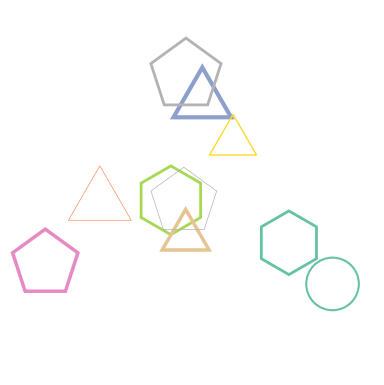[{"shape": "circle", "thickness": 1.5, "radius": 0.34, "center": [0.864, 0.263]}, {"shape": "hexagon", "thickness": 2, "radius": 0.41, "center": [0.75, 0.369]}, {"shape": "triangle", "thickness": 0.5, "radius": 0.47, "center": [0.259, 0.475]}, {"shape": "triangle", "thickness": 3, "radius": 0.43, "center": [0.525, 0.739]}, {"shape": "pentagon", "thickness": 2.5, "radius": 0.45, "center": [0.118, 0.316]}, {"shape": "hexagon", "thickness": 2, "radius": 0.45, "center": [0.444, 0.48]}, {"shape": "triangle", "thickness": 1, "radius": 0.35, "center": [0.605, 0.632]}, {"shape": "triangle", "thickness": 2.5, "radius": 0.35, "center": [0.482, 0.386]}, {"shape": "pentagon", "thickness": 0.5, "radius": 0.45, "center": [0.477, 0.476]}, {"shape": "pentagon", "thickness": 2, "radius": 0.48, "center": [0.483, 0.805]}]